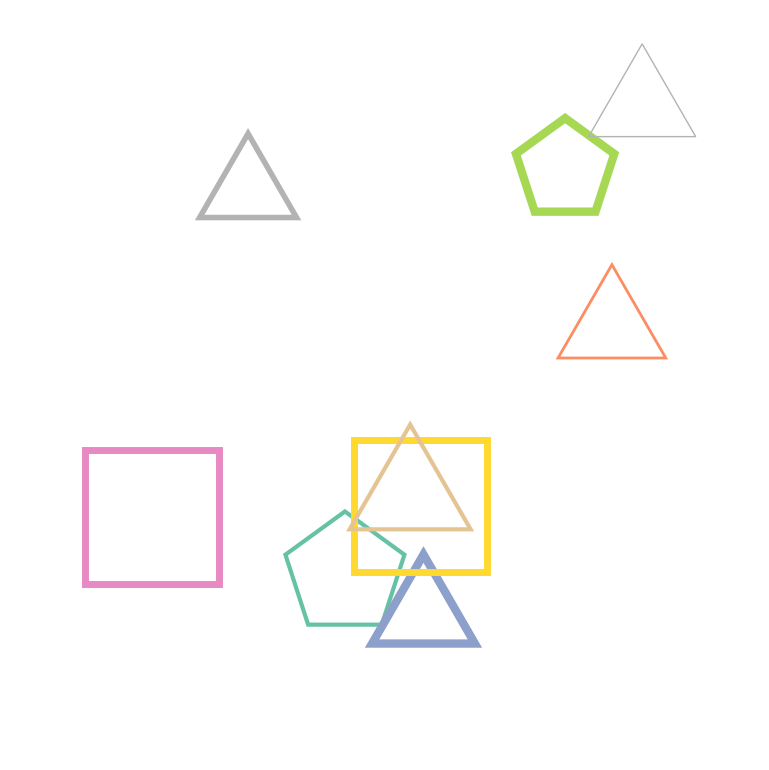[{"shape": "pentagon", "thickness": 1.5, "radius": 0.41, "center": [0.448, 0.254]}, {"shape": "triangle", "thickness": 1, "radius": 0.4, "center": [0.795, 0.575]}, {"shape": "triangle", "thickness": 3, "radius": 0.39, "center": [0.55, 0.203]}, {"shape": "square", "thickness": 2.5, "radius": 0.43, "center": [0.198, 0.328]}, {"shape": "pentagon", "thickness": 3, "radius": 0.34, "center": [0.734, 0.779]}, {"shape": "square", "thickness": 2.5, "radius": 0.43, "center": [0.546, 0.343]}, {"shape": "triangle", "thickness": 1.5, "radius": 0.45, "center": [0.533, 0.358]}, {"shape": "triangle", "thickness": 0.5, "radius": 0.4, "center": [0.834, 0.863]}, {"shape": "triangle", "thickness": 2, "radius": 0.36, "center": [0.322, 0.754]}]